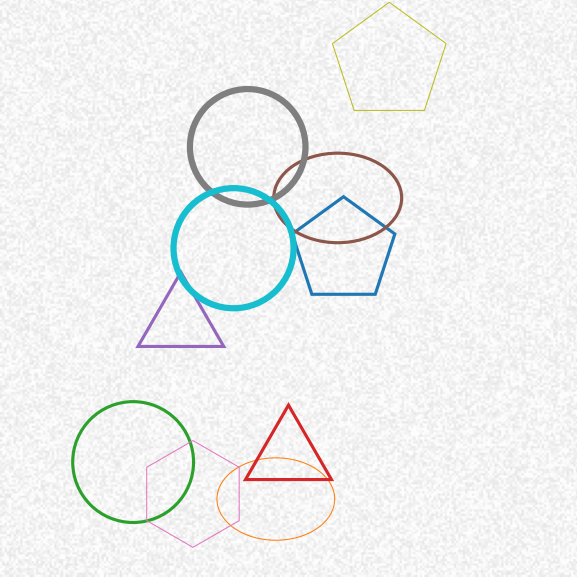[{"shape": "pentagon", "thickness": 1.5, "radius": 0.47, "center": [0.595, 0.565]}, {"shape": "oval", "thickness": 0.5, "radius": 0.51, "center": [0.478, 0.135]}, {"shape": "circle", "thickness": 1.5, "radius": 0.52, "center": [0.231, 0.199]}, {"shape": "triangle", "thickness": 1.5, "radius": 0.43, "center": [0.5, 0.212]}, {"shape": "triangle", "thickness": 1.5, "radius": 0.43, "center": [0.313, 0.442]}, {"shape": "oval", "thickness": 1.5, "radius": 0.55, "center": [0.585, 0.656]}, {"shape": "hexagon", "thickness": 0.5, "radius": 0.46, "center": [0.334, 0.144]}, {"shape": "circle", "thickness": 3, "radius": 0.5, "center": [0.429, 0.745]}, {"shape": "pentagon", "thickness": 0.5, "radius": 0.52, "center": [0.674, 0.892]}, {"shape": "circle", "thickness": 3, "radius": 0.52, "center": [0.404, 0.569]}]